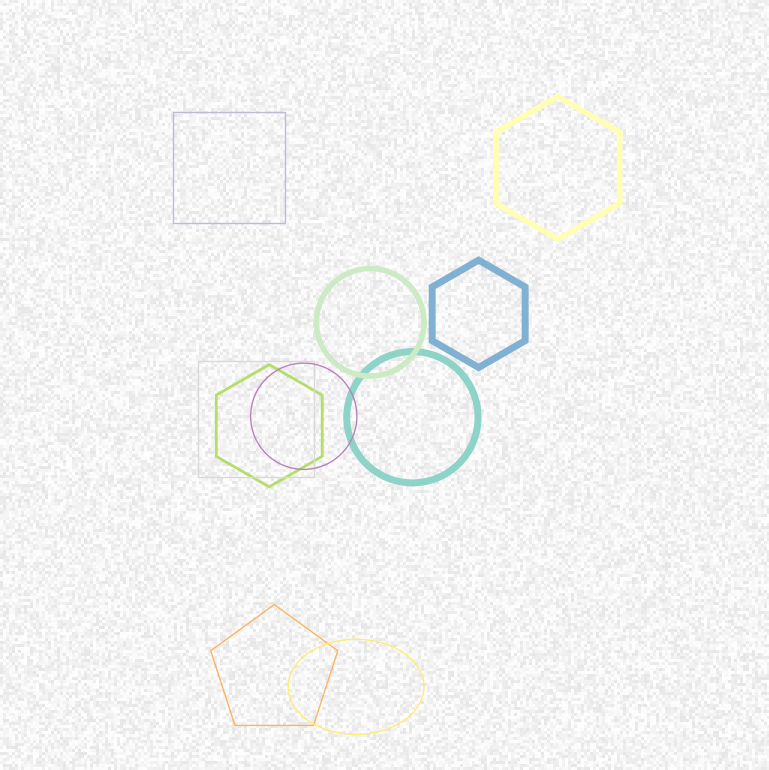[{"shape": "circle", "thickness": 2.5, "radius": 0.43, "center": [0.536, 0.458]}, {"shape": "hexagon", "thickness": 2, "radius": 0.46, "center": [0.724, 0.782]}, {"shape": "square", "thickness": 0.5, "radius": 0.36, "center": [0.297, 0.782]}, {"shape": "hexagon", "thickness": 2.5, "radius": 0.35, "center": [0.622, 0.592]}, {"shape": "pentagon", "thickness": 0.5, "radius": 0.43, "center": [0.356, 0.128]}, {"shape": "hexagon", "thickness": 1, "radius": 0.4, "center": [0.35, 0.447]}, {"shape": "square", "thickness": 0.5, "radius": 0.38, "center": [0.332, 0.456]}, {"shape": "circle", "thickness": 0.5, "radius": 0.35, "center": [0.394, 0.459]}, {"shape": "circle", "thickness": 2, "radius": 0.35, "center": [0.481, 0.581]}, {"shape": "oval", "thickness": 0.5, "radius": 0.44, "center": [0.462, 0.108]}]